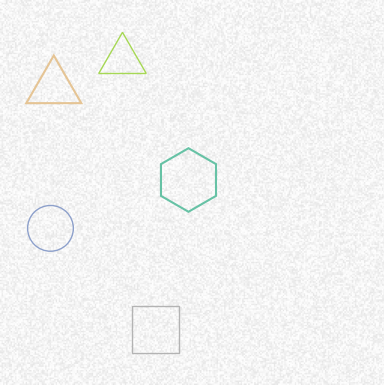[{"shape": "hexagon", "thickness": 1.5, "radius": 0.41, "center": [0.49, 0.532]}, {"shape": "circle", "thickness": 1, "radius": 0.3, "center": [0.131, 0.407]}, {"shape": "triangle", "thickness": 1, "radius": 0.36, "center": [0.318, 0.845]}, {"shape": "triangle", "thickness": 1.5, "radius": 0.41, "center": [0.14, 0.773]}, {"shape": "square", "thickness": 1, "radius": 0.3, "center": [0.403, 0.145]}]